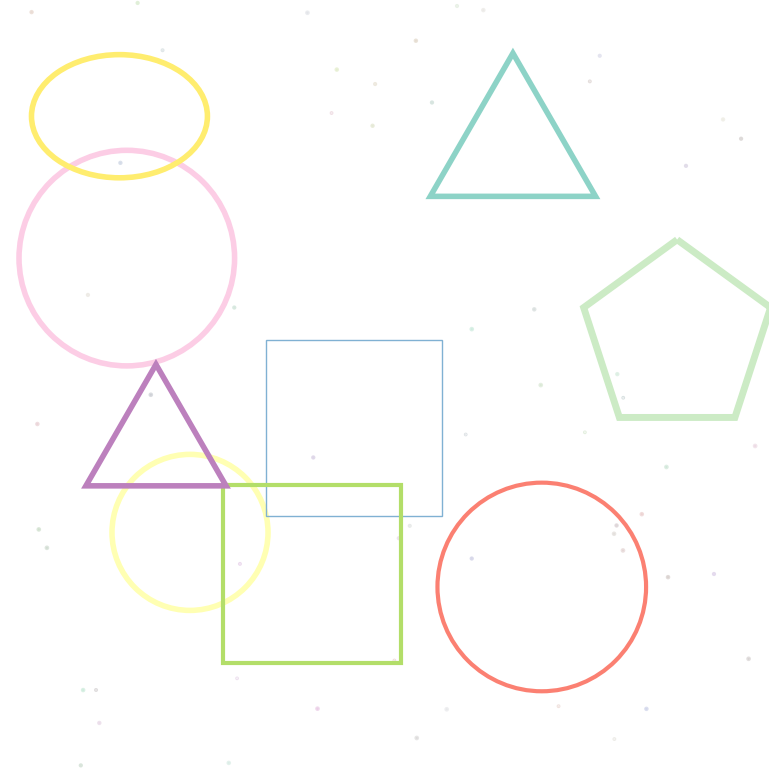[{"shape": "triangle", "thickness": 2, "radius": 0.62, "center": [0.666, 0.807]}, {"shape": "circle", "thickness": 2, "radius": 0.51, "center": [0.247, 0.309]}, {"shape": "circle", "thickness": 1.5, "radius": 0.68, "center": [0.704, 0.238]}, {"shape": "square", "thickness": 0.5, "radius": 0.57, "center": [0.46, 0.444]}, {"shape": "square", "thickness": 1.5, "radius": 0.58, "center": [0.405, 0.254]}, {"shape": "circle", "thickness": 2, "radius": 0.7, "center": [0.165, 0.665]}, {"shape": "triangle", "thickness": 2, "radius": 0.53, "center": [0.203, 0.422]}, {"shape": "pentagon", "thickness": 2.5, "radius": 0.64, "center": [0.879, 0.561]}, {"shape": "oval", "thickness": 2, "radius": 0.57, "center": [0.155, 0.849]}]